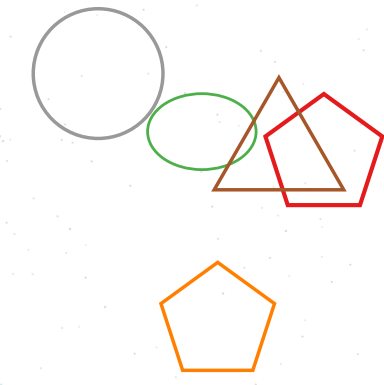[{"shape": "pentagon", "thickness": 3, "radius": 0.8, "center": [0.841, 0.596]}, {"shape": "oval", "thickness": 2, "radius": 0.7, "center": [0.524, 0.658]}, {"shape": "pentagon", "thickness": 2.5, "radius": 0.78, "center": [0.566, 0.163]}, {"shape": "triangle", "thickness": 2.5, "radius": 0.97, "center": [0.725, 0.604]}, {"shape": "circle", "thickness": 2.5, "radius": 0.84, "center": [0.255, 0.809]}]